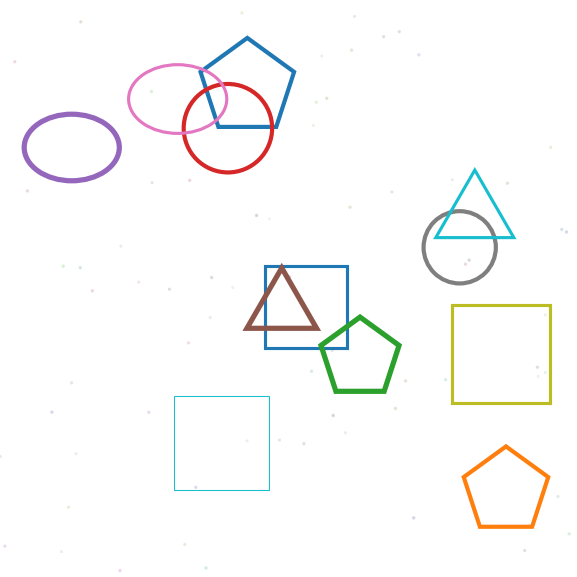[{"shape": "square", "thickness": 1.5, "radius": 0.35, "center": [0.53, 0.468]}, {"shape": "pentagon", "thickness": 2, "radius": 0.43, "center": [0.428, 0.848]}, {"shape": "pentagon", "thickness": 2, "radius": 0.38, "center": [0.876, 0.149]}, {"shape": "pentagon", "thickness": 2.5, "radius": 0.36, "center": [0.623, 0.379]}, {"shape": "circle", "thickness": 2, "radius": 0.38, "center": [0.395, 0.777]}, {"shape": "oval", "thickness": 2.5, "radius": 0.41, "center": [0.124, 0.744]}, {"shape": "triangle", "thickness": 2.5, "radius": 0.35, "center": [0.488, 0.465]}, {"shape": "oval", "thickness": 1.5, "radius": 0.42, "center": [0.308, 0.828]}, {"shape": "circle", "thickness": 2, "radius": 0.31, "center": [0.796, 0.571]}, {"shape": "square", "thickness": 1.5, "radius": 0.43, "center": [0.867, 0.386]}, {"shape": "square", "thickness": 0.5, "radius": 0.41, "center": [0.383, 0.232]}, {"shape": "triangle", "thickness": 1.5, "radius": 0.39, "center": [0.822, 0.627]}]